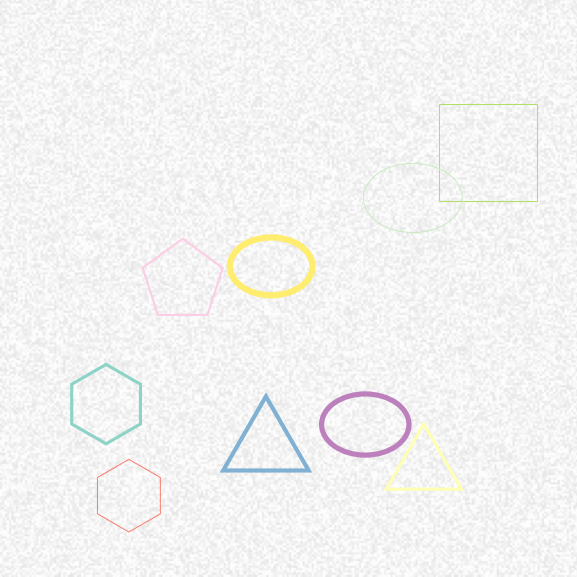[{"shape": "hexagon", "thickness": 1.5, "radius": 0.34, "center": [0.184, 0.299]}, {"shape": "triangle", "thickness": 1.5, "radius": 0.38, "center": [0.734, 0.19]}, {"shape": "hexagon", "thickness": 0.5, "radius": 0.31, "center": [0.223, 0.141]}, {"shape": "triangle", "thickness": 2, "radius": 0.43, "center": [0.46, 0.227]}, {"shape": "square", "thickness": 0.5, "radius": 0.42, "center": [0.845, 0.735]}, {"shape": "pentagon", "thickness": 1, "radius": 0.36, "center": [0.316, 0.513]}, {"shape": "oval", "thickness": 2.5, "radius": 0.38, "center": [0.633, 0.264]}, {"shape": "oval", "thickness": 0.5, "radius": 0.43, "center": [0.715, 0.656]}, {"shape": "oval", "thickness": 3, "radius": 0.36, "center": [0.47, 0.538]}]